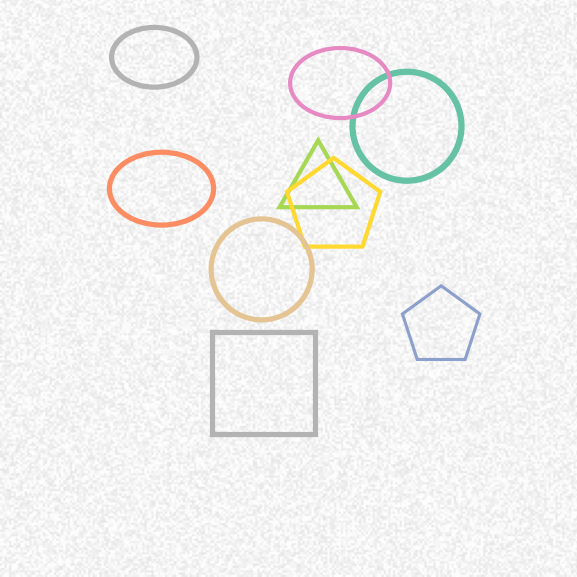[{"shape": "circle", "thickness": 3, "radius": 0.47, "center": [0.705, 0.781]}, {"shape": "oval", "thickness": 2.5, "radius": 0.45, "center": [0.28, 0.672]}, {"shape": "pentagon", "thickness": 1.5, "radius": 0.35, "center": [0.764, 0.434]}, {"shape": "oval", "thickness": 2, "radius": 0.43, "center": [0.589, 0.855]}, {"shape": "triangle", "thickness": 2, "radius": 0.39, "center": [0.551, 0.679]}, {"shape": "pentagon", "thickness": 2, "radius": 0.42, "center": [0.578, 0.641]}, {"shape": "circle", "thickness": 2.5, "radius": 0.44, "center": [0.453, 0.533]}, {"shape": "square", "thickness": 2.5, "radius": 0.44, "center": [0.456, 0.336]}, {"shape": "oval", "thickness": 2.5, "radius": 0.37, "center": [0.267, 0.9]}]